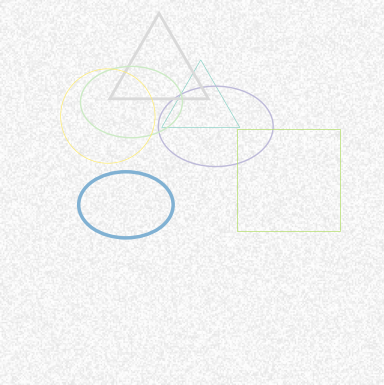[{"shape": "triangle", "thickness": 0.5, "radius": 0.59, "center": [0.521, 0.727]}, {"shape": "oval", "thickness": 1, "radius": 0.75, "center": [0.56, 0.672]}, {"shape": "oval", "thickness": 2.5, "radius": 0.61, "center": [0.327, 0.468]}, {"shape": "square", "thickness": 0.5, "radius": 0.67, "center": [0.749, 0.532]}, {"shape": "triangle", "thickness": 2, "radius": 0.74, "center": [0.413, 0.817]}, {"shape": "oval", "thickness": 1, "radius": 0.66, "center": [0.341, 0.735]}, {"shape": "circle", "thickness": 0.5, "radius": 0.61, "center": [0.28, 0.699]}]